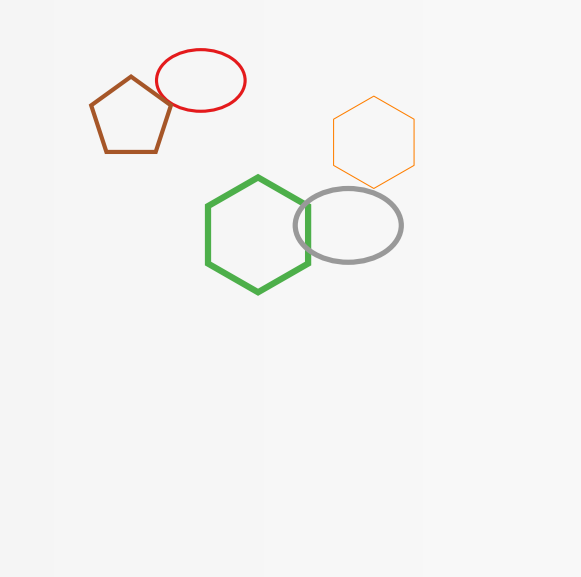[{"shape": "oval", "thickness": 1.5, "radius": 0.38, "center": [0.345, 0.86]}, {"shape": "hexagon", "thickness": 3, "radius": 0.5, "center": [0.444, 0.592]}, {"shape": "hexagon", "thickness": 0.5, "radius": 0.4, "center": [0.643, 0.753]}, {"shape": "pentagon", "thickness": 2, "radius": 0.36, "center": [0.225, 0.794]}, {"shape": "oval", "thickness": 2.5, "radius": 0.46, "center": [0.599, 0.609]}]